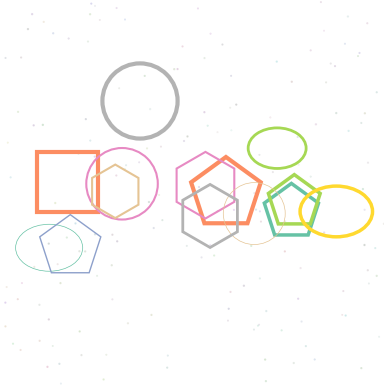[{"shape": "pentagon", "thickness": 2.5, "radius": 0.37, "center": [0.757, 0.45]}, {"shape": "oval", "thickness": 0.5, "radius": 0.44, "center": [0.128, 0.356]}, {"shape": "pentagon", "thickness": 3, "radius": 0.48, "center": [0.587, 0.497]}, {"shape": "square", "thickness": 3, "radius": 0.39, "center": [0.175, 0.527]}, {"shape": "pentagon", "thickness": 1, "radius": 0.42, "center": [0.183, 0.359]}, {"shape": "circle", "thickness": 1.5, "radius": 0.46, "center": [0.317, 0.523]}, {"shape": "hexagon", "thickness": 1.5, "radius": 0.43, "center": [0.534, 0.519]}, {"shape": "oval", "thickness": 2, "radius": 0.38, "center": [0.72, 0.615]}, {"shape": "pentagon", "thickness": 2.5, "radius": 0.35, "center": [0.764, 0.476]}, {"shape": "oval", "thickness": 2.5, "radius": 0.47, "center": [0.874, 0.451]}, {"shape": "hexagon", "thickness": 1.5, "radius": 0.35, "center": [0.299, 0.503]}, {"shape": "circle", "thickness": 0.5, "radius": 0.4, "center": [0.66, 0.445]}, {"shape": "hexagon", "thickness": 2, "radius": 0.41, "center": [0.546, 0.439]}, {"shape": "circle", "thickness": 3, "radius": 0.49, "center": [0.364, 0.738]}]